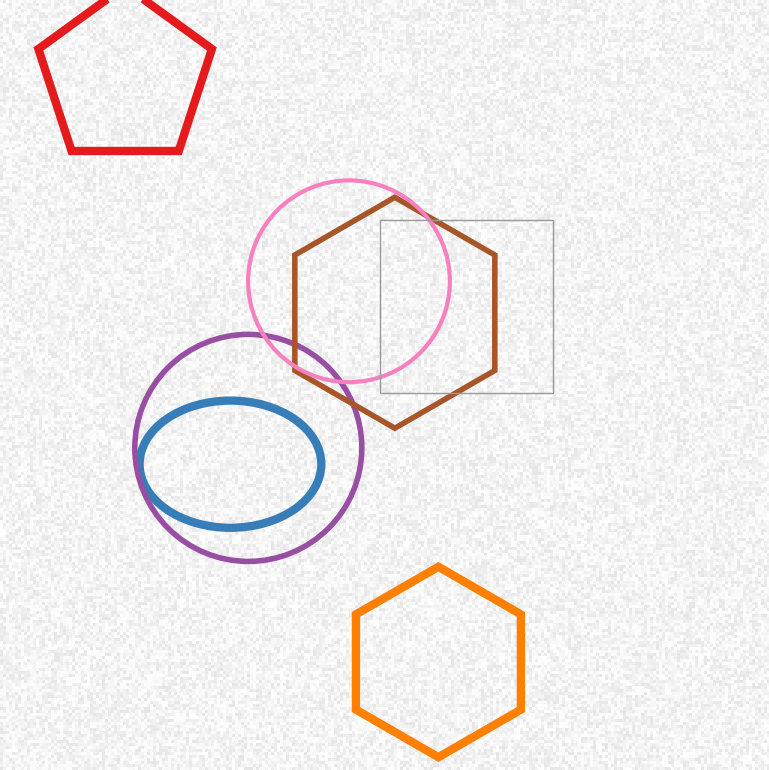[{"shape": "pentagon", "thickness": 3, "radius": 0.59, "center": [0.163, 0.9]}, {"shape": "oval", "thickness": 3, "radius": 0.59, "center": [0.299, 0.397]}, {"shape": "circle", "thickness": 2, "radius": 0.74, "center": [0.322, 0.418]}, {"shape": "hexagon", "thickness": 3, "radius": 0.62, "center": [0.569, 0.14]}, {"shape": "hexagon", "thickness": 2, "radius": 0.75, "center": [0.513, 0.594]}, {"shape": "circle", "thickness": 1.5, "radius": 0.66, "center": [0.453, 0.635]}, {"shape": "square", "thickness": 0.5, "radius": 0.56, "center": [0.605, 0.602]}]